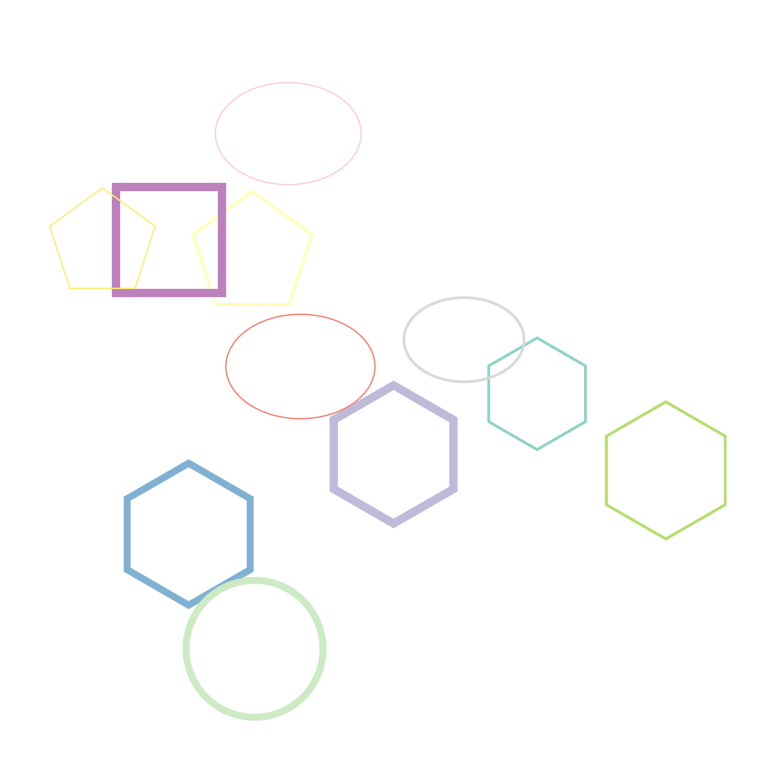[{"shape": "hexagon", "thickness": 1, "radius": 0.36, "center": [0.698, 0.489]}, {"shape": "pentagon", "thickness": 1, "radius": 0.41, "center": [0.328, 0.67]}, {"shape": "hexagon", "thickness": 3, "radius": 0.45, "center": [0.511, 0.41]}, {"shape": "oval", "thickness": 0.5, "radius": 0.48, "center": [0.39, 0.524]}, {"shape": "hexagon", "thickness": 2.5, "radius": 0.46, "center": [0.245, 0.306]}, {"shape": "hexagon", "thickness": 1, "radius": 0.45, "center": [0.865, 0.389]}, {"shape": "oval", "thickness": 0.5, "radius": 0.47, "center": [0.374, 0.826]}, {"shape": "oval", "thickness": 1, "radius": 0.39, "center": [0.603, 0.559]}, {"shape": "square", "thickness": 3, "radius": 0.34, "center": [0.219, 0.688]}, {"shape": "circle", "thickness": 2.5, "radius": 0.44, "center": [0.331, 0.157]}, {"shape": "pentagon", "thickness": 0.5, "radius": 0.36, "center": [0.133, 0.684]}]